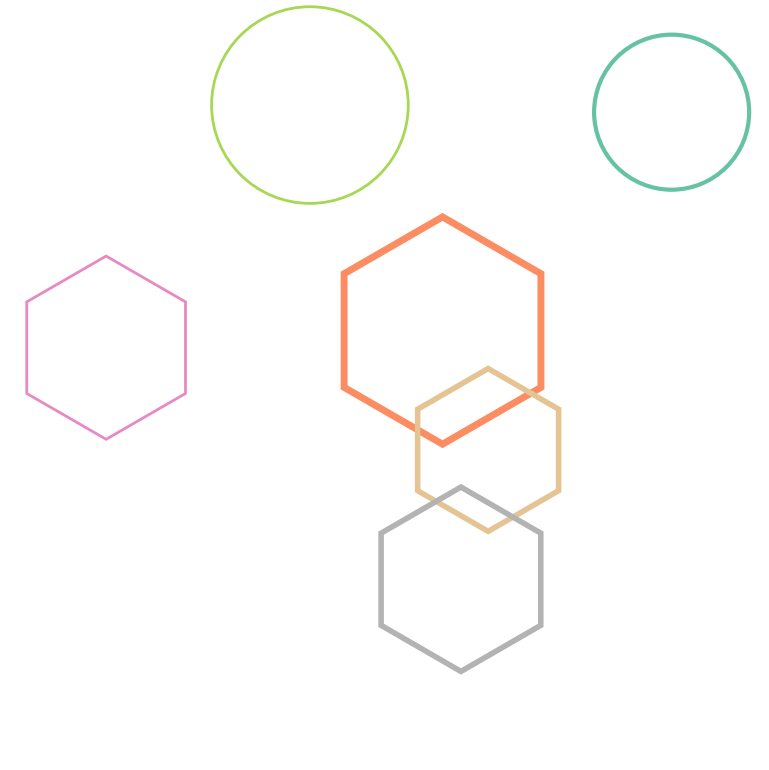[{"shape": "circle", "thickness": 1.5, "radius": 0.5, "center": [0.872, 0.854]}, {"shape": "hexagon", "thickness": 2.5, "radius": 0.74, "center": [0.575, 0.571]}, {"shape": "hexagon", "thickness": 1, "radius": 0.59, "center": [0.138, 0.548]}, {"shape": "circle", "thickness": 1, "radius": 0.64, "center": [0.402, 0.864]}, {"shape": "hexagon", "thickness": 2, "radius": 0.53, "center": [0.634, 0.416]}, {"shape": "hexagon", "thickness": 2, "radius": 0.6, "center": [0.599, 0.248]}]